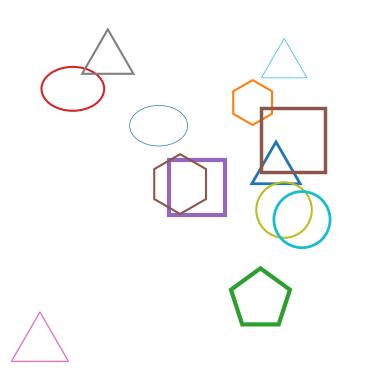[{"shape": "triangle", "thickness": 2, "radius": 0.36, "center": [0.717, 0.559]}, {"shape": "oval", "thickness": 0.5, "radius": 0.38, "center": [0.412, 0.673]}, {"shape": "hexagon", "thickness": 1.5, "radius": 0.29, "center": [0.656, 0.734]}, {"shape": "pentagon", "thickness": 3, "radius": 0.4, "center": [0.676, 0.223]}, {"shape": "oval", "thickness": 1.5, "radius": 0.41, "center": [0.189, 0.769]}, {"shape": "square", "thickness": 3, "radius": 0.36, "center": [0.512, 0.512]}, {"shape": "hexagon", "thickness": 1.5, "radius": 0.39, "center": [0.468, 0.522]}, {"shape": "square", "thickness": 2.5, "radius": 0.41, "center": [0.762, 0.636]}, {"shape": "triangle", "thickness": 1, "radius": 0.43, "center": [0.104, 0.104]}, {"shape": "triangle", "thickness": 1.5, "radius": 0.38, "center": [0.28, 0.847]}, {"shape": "circle", "thickness": 1.5, "radius": 0.36, "center": [0.738, 0.454]}, {"shape": "triangle", "thickness": 0.5, "radius": 0.34, "center": [0.738, 0.832]}, {"shape": "circle", "thickness": 2, "radius": 0.36, "center": [0.784, 0.43]}]